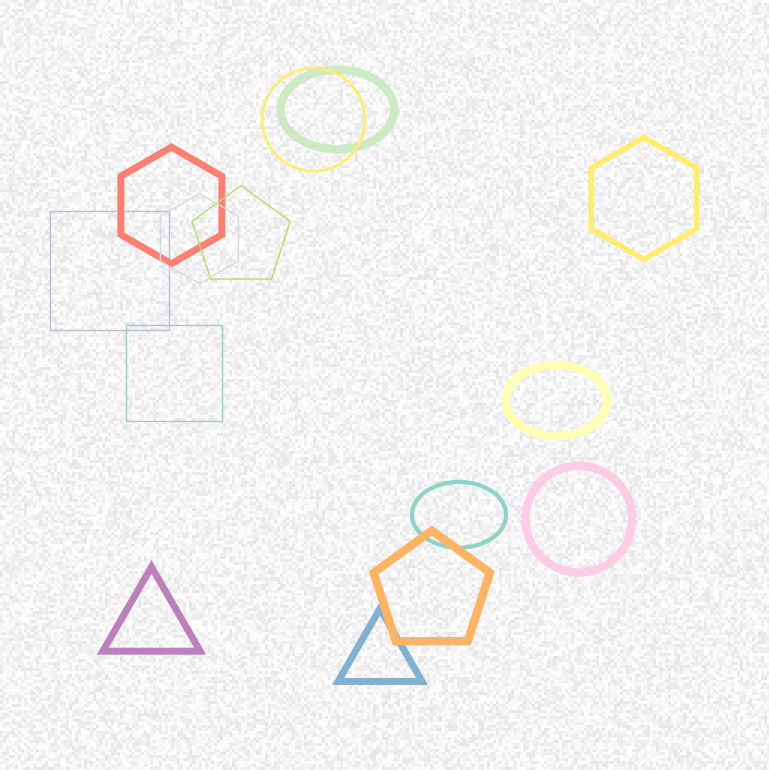[{"shape": "oval", "thickness": 1.5, "radius": 0.31, "center": [0.596, 0.331]}, {"shape": "square", "thickness": 0.5, "radius": 0.31, "center": [0.226, 0.515]}, {"shape": "oval", "thickness": 3, "radius": 0.33, "center": [0.723, 0.48]}, {"shape": "square", "thickness": 0.5, "radius": 0.39, "center": [0.142, 0.649]}, {"shape": "hexagon", "thickness": 2.5, "radius": 0.38, "center": [0.223, 0.733]}, {"shape": "triangle", "thickness": 2.5, "radius": 0.32, "center": [0.494, 0.147]}, {"shape": "pentagon", "thickness": 3, "radius": 0.4, "center": [0.561, 0.232]}, {"shape": "pentagon", "thickness": 0.5, "radius": 0.34, "center": [0.313, 0.692]}, {"shape": "circle", "thickness": 3, "radius": 0.35, "center": [0.752, 0.326]}, {"shape": "hexagon", "thickness": 0.5, "radius": 0.29, "center": [0.259, 0.69]}, {"shape": "triangle", "thickness": 2.5, "radius": 0.36, "center": [0.197, 0.191]}, {"shape": "oval", "thickness": 3, "radius": 0.37, "center": [0.438, 0.858]}, {"shape": "circle", "thickness": 1, "radius": 0.33, "center": [0.407, 0.845]}, {"shape": "hexagon", "thickness": 2, "radius": 0.4, "center": [0.836, 0.742]}]